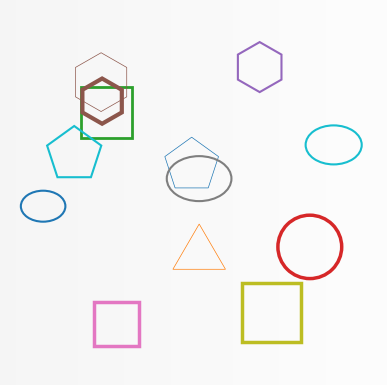[{"shape": "oval", "thickness": 1.5, "radius": 0.29, "center": [0.111, 0.464]}, {"shape": "pentagon", "thickness": 0.5, "radius": 0.36, "center": [0.495, 0.571]}, {"shape": "triangle", "thickness": 0.5, "radius": 0.39, "center": [0.514, 0.34]}, {"shape": "square", "thickness": 2, "radius": 0.33, "center": [0.275, 0.707]}, {"shape": "circle", "thickness": 2.5, "radius": 0.41, "center": [0.799, 0.359]}, {"shape": "hexagon", "thickness": 1.5, "radius": 0.32, "center": [0.67, 0.826]}, {"shape": "hexagon", "thickness": 0.5, "radius": 0.38, "center": [0.261, 0.787]}, {"shape": "hexagon", "thickness": 3, "radius": 0.29, "center": [0.264, 0.737]}, {"shape": "square", "thickness": 2.5, "radius": 0.29, "center": [0.3, 0.158]}, {"shape": "oval", "thickness": 1.5, "radius": 0.42, "center": [0.514, 0.536]}, {"shape": "square", "thickness": 2.5, "radius": 0.38, "center": [0.701, 0.188]}, {"shape": "pentagon", "thickness": 1.5, "radius": 0.37, "center": [0.191, 0.599]}, {"shape": "oval", "thickness": 1.5, "radius": 0.36, "center": [0.861, 0.624]}]